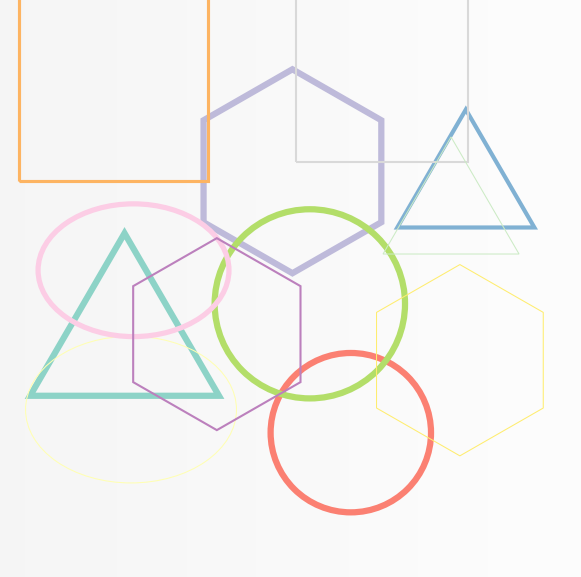[{"shape": "triangle", "thickness": 3, "radius": 0.94, "center": [0.214, 0.408]}, {"shape": "oval", "thickness": 0.5, "radius": 0.91, "center": [0.225, 0.29]}, {"shape": "hexagon", "thickness": 3, "radius": 0.88, "center": [0.503, 0.703]}, {"shape": "circle", "thickness": 3, "radius": 0.69, "center": [0.604, 0.25]}, {"shape": "triangle", "thickness": 2, "radius": 0.68, "center": [0.801, 0.673]}, {"shape": "square", "thickness": 1.5, "radius": 0.81, "center": [0.196, 0.848]}, {"shape": "circle", "thickness": 3, "radius": 0.82, "center": [0.533, 0.473]}, {"shape": "oval", "thickness": 2.5, "radius": 0.82, "center": [0.23, 0.531]}, {"shape": "square", "thickness": 1, "radius": 0.74, "center": [0.657, 0.866]}, {"shape": "hexagon", "thickness": 1, "radius": 0.83, "center": [0.373, 0.421]}, {"shape": "triangle", "thickness": 0.5, "radius": 0.68, "center": [0.776, 0.627]}, {"shape": "hexagon", "thickness": 0.5, "radius": 0.83, "center": [0.791, 0.375]}]